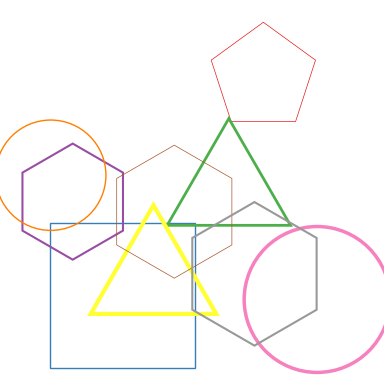[{"shape": "pentagon", "thickness": 0.5, "radius": 0.71, "center": [0.684, 0.8]}, {"shape": "square", "thickness": 1, "radius": 0.94, "center": [0.319, 0.232]}, {"shape": "triangle", "thickness": 2, "radius": 0.92, "center": [0.594, 0.507]}, {"shape": "hexagon", "thickness": 1.5, "radius": 0.75, "center": [0.189, 0.476]}, {"shape": "circle", "thickness": 1, "radius": 0.72, "center": [0.132, 0.545]}, {"shape": "triangle", "thickness": 3, "radius": 0.94, "center": [0.399, 0.279]}, {"shape": "hexagon", "thickness": 0.5, "radius": 0.86, "center": [0.453, 0.45]}, {"shape": "circle", "thickness": 2.5, "radius": 0.95, "center": [0.824, 0.222]}, {"shape": "hexagon", "thickness": 1.5, "radius": 0.93, "center": [0.661, 0.289]}]